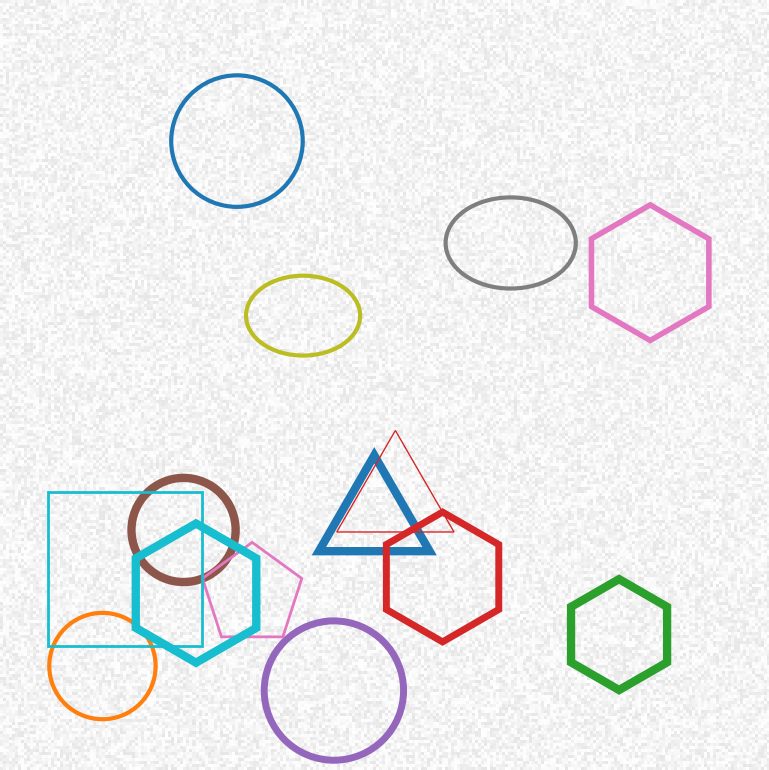[{"shape": "circle", "thickness": 1.5, "radius": 0.43, "center": [0.308, 0.817]}, {"shape": "triangle", "thickness": 3, "radius": 0.41, "center": [0.486, 0.326]}, {"shape": "circle", "thickness": 1.5, "radius": 0.35, "center": [0.133, 0.135]}, {"shape": "hexagon", "thickness": 3, "radius": 0.36, "center": [0.804, 0.176]}, {"shape": "triangle", "thickness": 0.5, "radius": 0.44, "center": [0.513, 0.353]}, {"shape": "hexagon", "thickness": 2.5, "radius": 0.42, "center": [0.575, 0.251]}, {"shape": "circle", "thickness": 2.5, "radius": 0.45, "center": [0.434, 0.103]}, {"shape": "circle", "thickness": 3, "radius": 0.34, "center": [0.238, 0.312]}, {"shape": "pentagon", "thickness": 1, "radius": 0.34, "center": [0.327, 0.228]}, {"shape": "hexagon", "thickness": 2, "radius": 0.44, "center": [0.844, 0.646]}, {"shape": "oval", "thickness": 1.5, "radius": 0.42, "center": [0.663, 0.684]}, {"shape": "oval", "thickness": 1.5, "radius": 0.37, "center": [0.394, 0.59]}, {"shape": "square", "thickness": 1, "radius": 0.5, "center": [0.162, 0.261]}, {"shape": "hexagon", "thickness": 3, "radius": 0.45, "center": [0.255, 0.23]}]